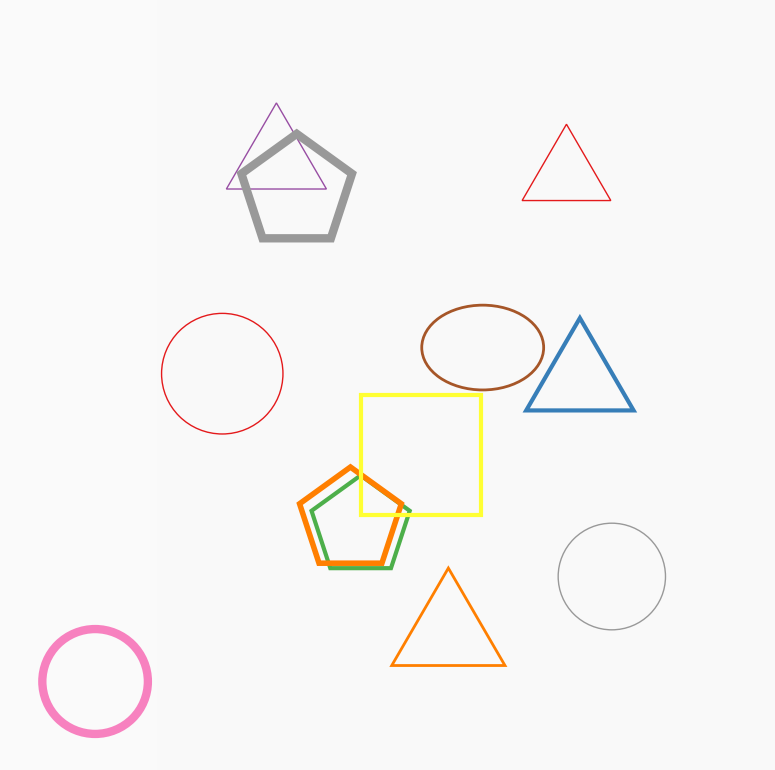[{"shape": "circle", "thickness": 0.5, "radius": 0.39, "center": [0.287, 0.515]}, {"shape": "triangle", "thickness": 0.5, "radius": 0.33, "center": [0.731, 0.773]}, {"shape": "triangle", "thickness": 1.5, "radius": 0.4, "center": [0.748, 0.507]}, {"shape": "pentagon", "thickness": 1.5, "radius": 0.33, "center": [0.465, 0.316]}, {"shape": "triangle", "thickness": 0.5, "radius": 0.37, "center": [0.357, 0.792]}, {"shape": "pentagon", "thickness": 2, "radius": 0.35, "center": [0.452, 0.324]}, {"shape": "triangle", "thickness": 1, "radius": 0.42, "center": [0.579, 0.178]}, {"shape": "square", "thickness": 1.5, "radius": 0.39, "center": [0.543, 0.409]}, {"shape": "oval", "thickness": 1, "radius": 0.39, "center": [0.623, 0.549]}, {"shape": "circle", "thickness": 3, "radius": 0.34, "center": [0.123, 0.115]}, {"shape": "pentagon", "thickness": 3, "radius": 0.38, "center": [0.383, 0.751]}, {"shape": "circle", "thickness": 0.5, "radius": 0.35, "center": [0.789, 0.251]}]